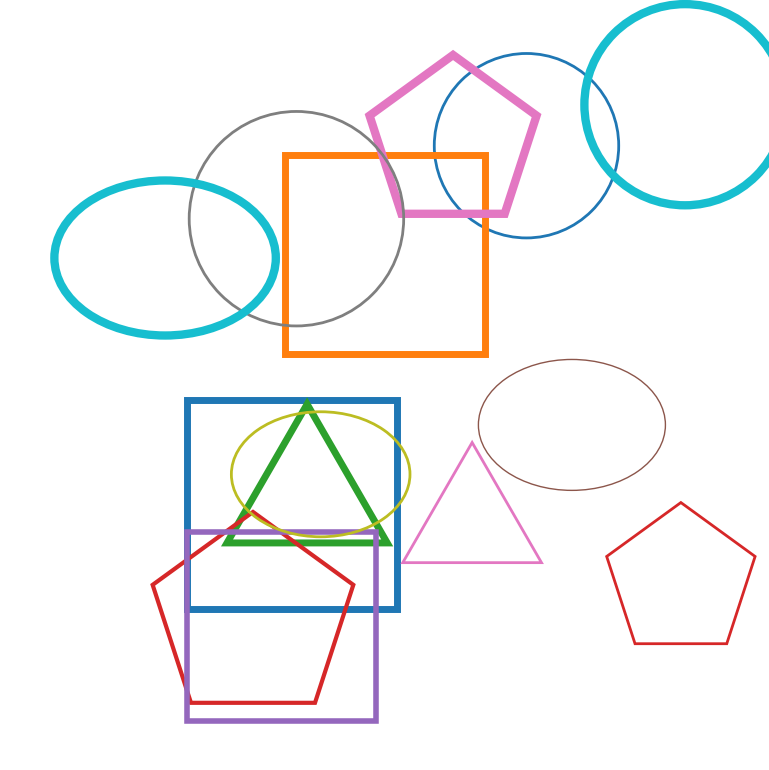[{"shape": "square", "thickness": 2.5, "radius": 0.68, "center": [0.379, 0.345]}, {"shape": "circle", "thickness": 1, "radius": 0.6, "center": [0.684, 0.811]}, {"shape": "square", "thickness": 2.5, "radius": 0.65, "center": [0.5, 0.67]}, {"shape": "triangle", "thickness": 2.5, "radius": 0.6, "center": [0.399, 0.355]}, {"shape": "pentagon", "thickness": 1.5, "radius": 0.69, "center": [0.329, 0.198]}, {"shape": "pentagon", "thickness": 1, "radius": 0.51, "center": [0.884, 0.246]}, {"shape": "square", "thickness": 2, "radius": 0.61, "center": [0.366, 0.186]}, {"shape": "oval", "thickness": 0.5, "radius": 0.61, "center": [0.743, 0.448]}, {"shape": "pentagon", "thickness": 3, "radius": 0.57, "center": [0.588, 0.815]}, {"shape": "triangle", "thickness": 1, "radius": 0.52, "center": [0.613, 0.321]}, {"shape": "circle", "thickness": 1, "radius": 0.7, "center": [0.385, 0.716]}, {"shape": "oval", "thickness": 1, "radius": 0.58, "center": [0.416, 0.384]}, {"shape": "circle", "thickness": 3, "radius": 0.65, "center": [0.89, 0.864]}, {"shape": "oval", "thickness": 3, "radius": 0.72, "center": [0.214, 0.665]}]